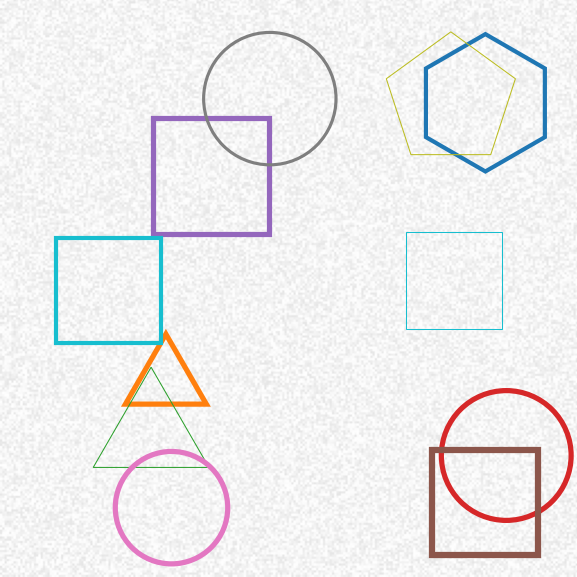[{"shape": "hexagon", "thickness": 2, "radius": 0.59, "center": [0.841, 0.821]}, {"shape": "triangle", "thickness": 2.5, "radius": 0.4, "center": [0.287, 0.34]}, {"shape": "triangle", "thickness": 0.5, "radius": 0.58, "center": [0.262, 0.248]}, {"shape": "circle", "thickness": 2.5, "radius": 0.56, "center": [0.877, 0.21]}, {"shape": "square", "thickness": 2.5, "radius": 0.5, "center": [0.365, 0.694]}, {"shape": "square", "thickness": 3, "radius": 0.46, "center": [0.84, 0.129]}, {"shape": "circle", "thickness": 2.5, "radius": 0.49, "center": [0.297, 0.12]}, {"shape": "circle", "thickness": 1.5, "radius": 0.57, "center": [0.467, 0.828]}, {"shape": "pentagon", "thickness": 0.5, "radius": 0.59, "center": [0.781, 0.826]}, {"shape": "square", "thickness": 2, "radius": 0.45, "center": [0.188, 0.496]}, {"shape": "square", "thickness": 0.5, "radius": 0.42, "center": [0.786, 0.514]}]